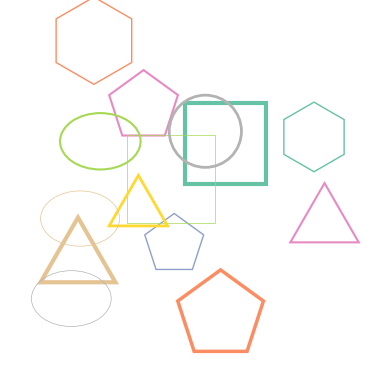[{"shape": "square", "thickness": 3, "radius": 0.52, "center": [0.585, 0.627]}, {"shape": "hexagon", "thickness": 1, "radius": 0.45, "center": [0.816, 0.644]}, {"shape": "pentagon", "thickness": 2.5, "radius": 0.58, "center": [0.573, 0.182]}, {"shape": "hexagon", "thickness": 1, "radius": 0.57, "center": [0.244, 0.894]}, {"shape": "pentagon", "thickness": 1, "radius": 0.4, "center": [0.452, 0.365]}, {"shape": "triangle", "thickness": 1.5, "radius": 0.51, "center": [0.843, 0.422]}, {"shape": "pentagon", "thickness": 1.5, "radius": 0.47, "center": [0.373, 0.724]}, {"shape": "square", "thickness": 0.5, "radius": 0.57, "center": [0.445, 0.535]}, {"shape": "oval", "thickness": 1.5, "radius": 0.52, "center": [0.261, 0.633]}, {"shape": "triangle", "thickness": 2, "radius": 0.44, "center": [0.359, 0.457]}, {"shape": "oval", "thickness": 0.5, "radius": 0.51, "center": [0.208, 0.432]}, {"shape": "triangle", "thickness": 3, "radius": 0.56, "center": [0.203, 0.323]}, {"shape": "oval", "thickness": 0.5, "radius": 0.52, "center": [0.185, 0.224]}, {"shape": "circle", "thickness": 2, "radius": 0.47, "center": [0.533, 0.659]}]